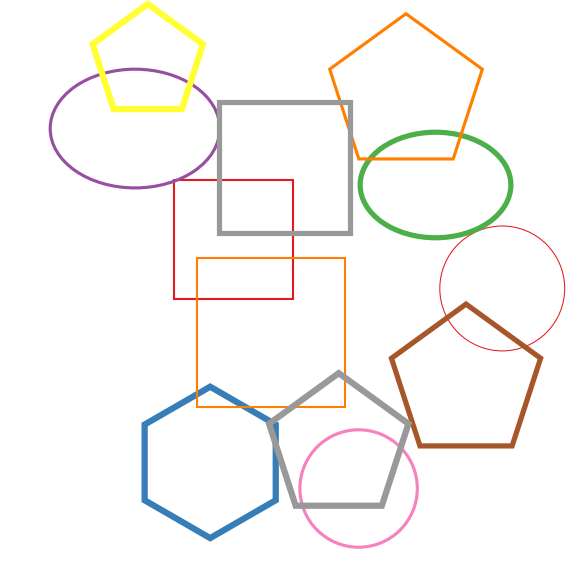[{"shape": "square", "thickness": 1, "radius": 0.51, "center": [0.404, 0.584]}, {"shape": "circle", "thickness": 0.5, "radius": 0.54, "center": [0.87, 0.5]}, {"shape": "hexagon", "thickness": 3, "radius": 0.66, "center": [0.364, 0.198]}, {"shape": "oval", "thickness": 2.5, "radius": 0.65, "center": [0.754, 0.679]}, {"shape": "oval", "thickness": 1.5, "radius": 0.73, "center": [0.234, 0.777]}, {"shape": "pentagon", "thickness": 1.5, "radius": 0.69, "center": [0.703, 0.836]}, {"shape": "square", "thickness": 1, "radius": 0.64, "center": [0.469, 0.423]}, {"shape": "pentagon", "thickness": 3, "radius": 0.5, "center": [0.256, 0.892]}, {"shape": "pentagon", "thickness": 2.5, "radius": 0.68, "center": [0.807, 0.337]}, {"shape": "circle", "thickness": 1.5, "radius": 0.51, "center": [0.621, 0.153]}, {"shape": "pentagon", "thickness": 3, "radius": 0.63, "center": [0.587, 0.226]}, {"shape": "square", "thickness": 2.5, "radius": 0.57, "center": [0.492, 0.709]}]